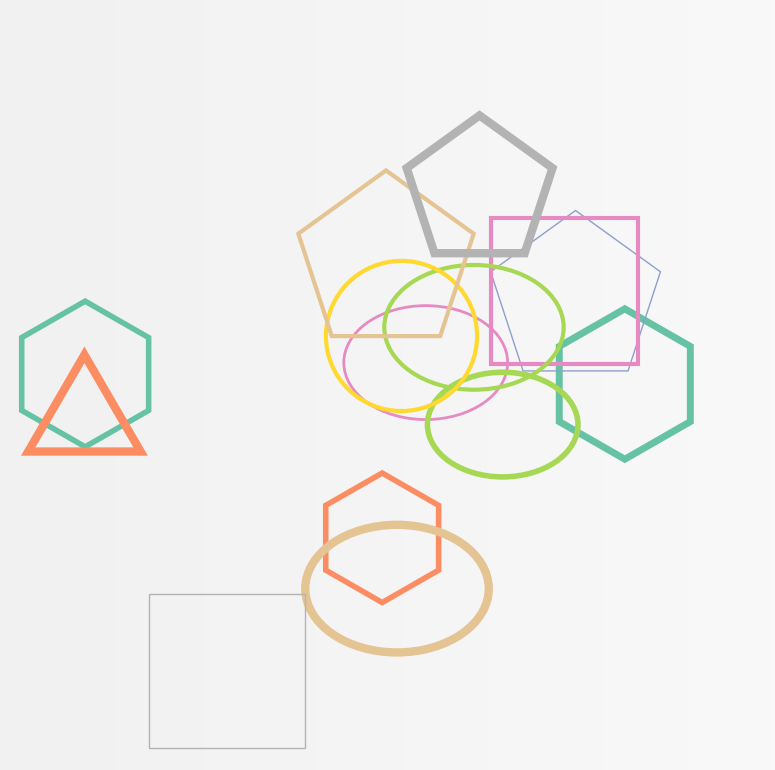[{"shape": "hexagon", "thickness": 2, "radius": 0.47, "center": [0.11, 0.514]}, {"shape": "hexagon", "thickness": 2.5, "radius": 0.49, "center": [0.806, 0.501]}, {"shape": "hexagon", "thickness": 2, "radius": 0.42, "center": [0.493, 0.302]}, {"shape": "triangle", "thickness": 3, "radius": 0.42, "center": [0.109, 0.455]}, {"shape": "pentagon", "thickness": 0.5, "radius": 0.58, "center": [0.743, 0.611]}, {"shape": "oval", "thickness": 1, "radius": 0.53, "center": [0.549, 0.529]}, {"shape": "square", "thickness": 1.5, "radius": 0.48, "center": [0.728, 0.622]}, {"shape": "oval", "thickness": 1.5, "radius": 0.58, "center": [0.612, 0.575]}, {"shape": "oval", "thickness": 2, "radius": 0.49, "center": [0.649, 0.449]}, {"shape": "circle", "thickness": 1.5, "radius": 0.49, "center": [0.518, 0.564]}, {"shape": "pentagon", "thickness": 1.5, "radius": 0.59, "center": [0.498, 0.66]}, {"shape": "oval", "thickness": 3, "radius": 0.59, "center": [0.512, 0.236]}, {"shape": "pentagon", "thickness": 3, "radius": 0.49, "center": [0.619, 0.751]}, {"shape": "square", "thickness": 0.5, "radius": 0.5, "center": [0.293, 0.129]}]